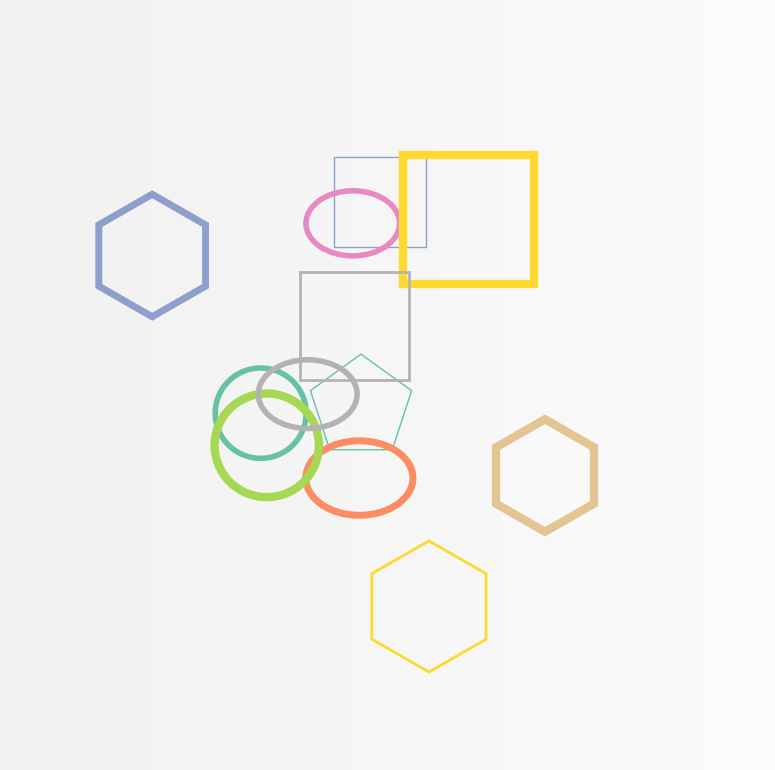[{"shape": "circle", "thickness": 2, "radius": 0.29, "center": [0.336, 0.463]}, {"shape": "pentagon", "thickness": 0.5, "radius": 0.34, "center": [0.466, 0.471]}, {"shape": "oval", "thickness": 2.5, "radius": 0.35, "center": [0.464, 0.379]}, {"shape": "square", "thickness": 0.5, "radius": 0.29, "center": [0.49, 0.738]}, {"shape": "hexagon", "thickness": 2.5, "radius": 0.4, "center": [0.196, 0.668]}, {"shape": "oval", "thickness": 2, "radius": 0.3, "center": [0.455, 0.71]}, {"shape": "circle", "thickness": 3, "radius": 0.34, "center": [0.344, 0.422]}, {"shape": "square", "thickness": 3, "radius": 0.42, "center": [0.604, 0.715]}, {"shape": "hexagon", "thickness": 1, "radius": 0.43, "center": [0.553, 0.212]}, {"shape": "hexagon", "thickness": 3, "radius": 0.37, "center": [0.703, 0.383]}, {"shape": "oval", "thickness": 2, "radius": 0.32, "center": [0.397, 0.488]}, {"shape": "square", "thickness": 1, "radius": 0.35, "center": [0.457, 0.577]}]